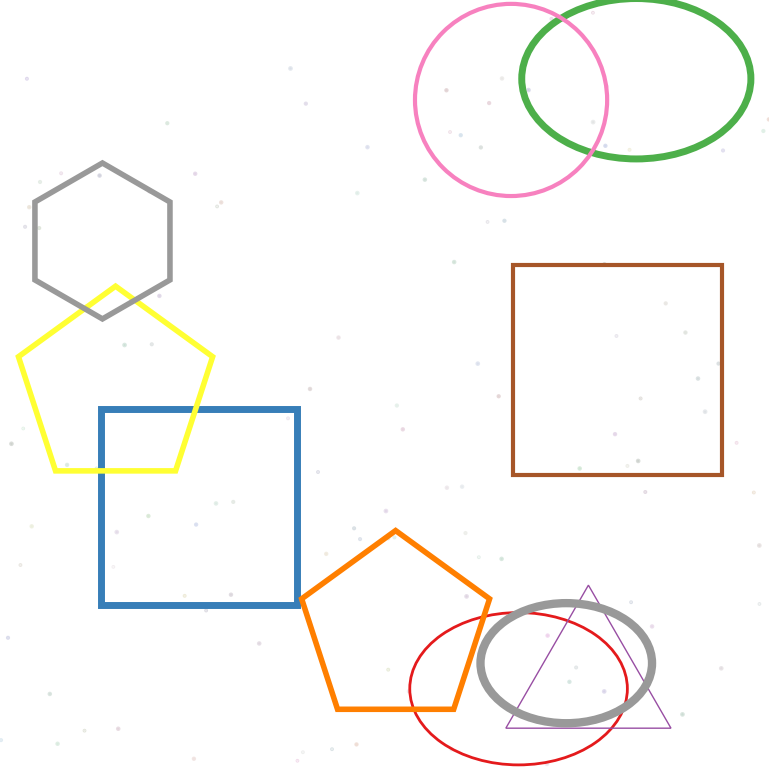[{"shape": "oval", "thickness": 1, "radius": 0.71, "center": [0.673, 0.106]}, {"shape": "square", "thickness": 2.5, "radius": 0.64, "center": [0.259, 0.342]}, {"shape": "oval", "thickness": 2.5, "radius": 0.74, "center": [0.826, 0.898]}, {"shape": "triangle", "thickness": 0.5, "radius": 0.62, "center": [0.764, 0.116]}, {"shape": "pentagon", "thickness": 2, "radius": 0.64, "center": [0.514, 0.183]}, {"shape": "pentagon", "thickness": 2, "radius": 0.66, "center": [0.15, 0.496]}, {"shape": "square", "thickness": 1.5, "radius": 0.68, "center": [0.802, 0.519]}, {"shape": "circle", "thickness": 1.5, "radius": 0.62, "center": [0.664, 0.87]}, {"shape": "oval", "thickness": 3, "radius": 0.56, "center": [0.735, 0.139]}, {"shape": "hexagon", "thickness": 2, "radius": 0.51, "center": [0.133, 0.687]}]